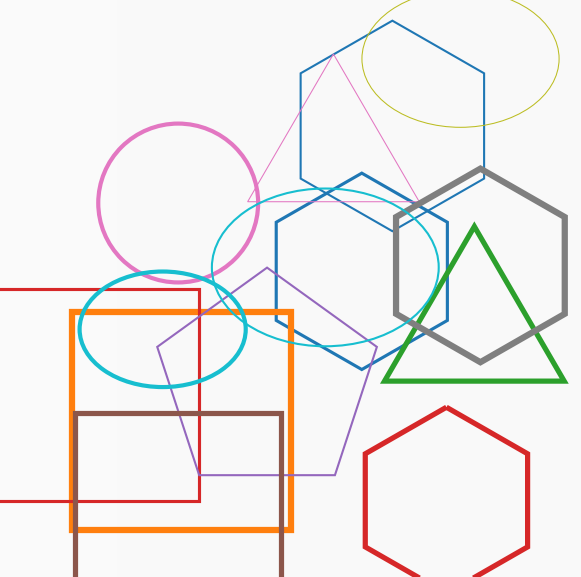[{"shape": "hexagon", "thickness": 1.5, "radius": 0.85, "center": [0.622, 0.529]}, {"shape": "hexagon", "thickness": 1, "radius": 0.91, "center": [0.675, 0.781]}, {"shape": "square", "thickness": 3, "radius": 0.94, "center": [0.313, 0.27]}, {"shape": "triangle", "thickness": 2.5, "radius": 0.89, "center": [0.816, 0.428]}, {"shape": "square", "thickness": 1.5, "radius": 0.92, "center": [0.159, 0.315]}, {"shape": "hexagon", "thickness": 2.5, "radius": 0.81, "center": [0.768, 0.133]}, {"shape": "pentagon", "thickness": 1, "radius": 0.99, "center": [0.459, 0.337]}, {"shape": "square", "thickness": 2.5, "radius": 0.89, "center": [0.306, 0.106]}, {"shape": "circle", "thickness": 2, "radius": 0.69, "center": [0.307, 0.648]}, {"shape": "triangle", "thickness": 0.5, "radius": 0.85, "center": [0.574, 0.735]}, {"shape": "hexagon", "thickness": 3, "radius": 0.84, "center": [0.826, 0.54]}, {"shape": "oval", "thickness": 0.5, "radius": 0.85, "center": [0.792, 0.897]}, {"shape": "oval", "thickness": 2, "radius": 0.71, "center": [0.28, 0.429]}, {"shape": "oval", "thickness": 1, "radius": 0.98, "center": [0.56, 0.536]}]